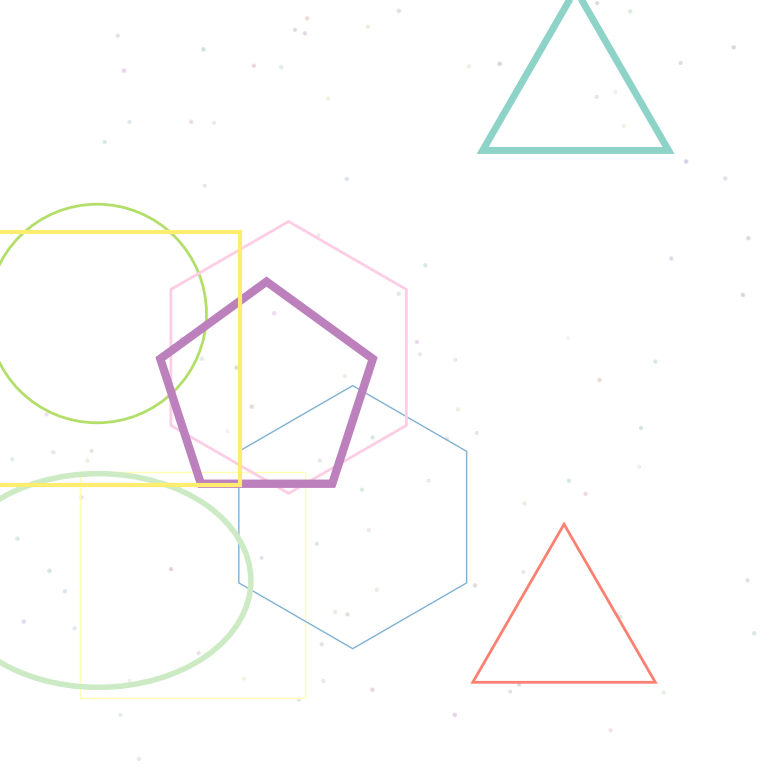[{"shape": "triangle", "thickness": 2.5, "radius": 0.7, "center": [0.748, 0.874]}, {"shape": "square", "thickness": 0.5, "radius": 0.73, "center": [0.25, 0.24]}, {"shape": "triangle", "thickness": 1, "radius": 0.68, "center": [0.733, 0.182]}, {"shape": "hexagon", "thickness": 0.5, "radius": 0.85, "center": [0.458, 0.328]}, {"shape": "circle", "thickness": 1, "radius": 0.71, "center": [0.126, 0.593]}, {"shape": "hexagon", "thickness": 1, "radius": 0.88, "center": [0.375, 0.536]}, {"shape": "pentagon", "thickness": 3, "radius": 0.73, "center": [0.346, 0.489]}, {"shape": "oval", "thickness": 2, "radius": 0.99, "center": [0.128, 0.246]}, {"shape": "square", "thickness": 1.5, "radius": 0.82, "center": [0.148, 0.535]}]